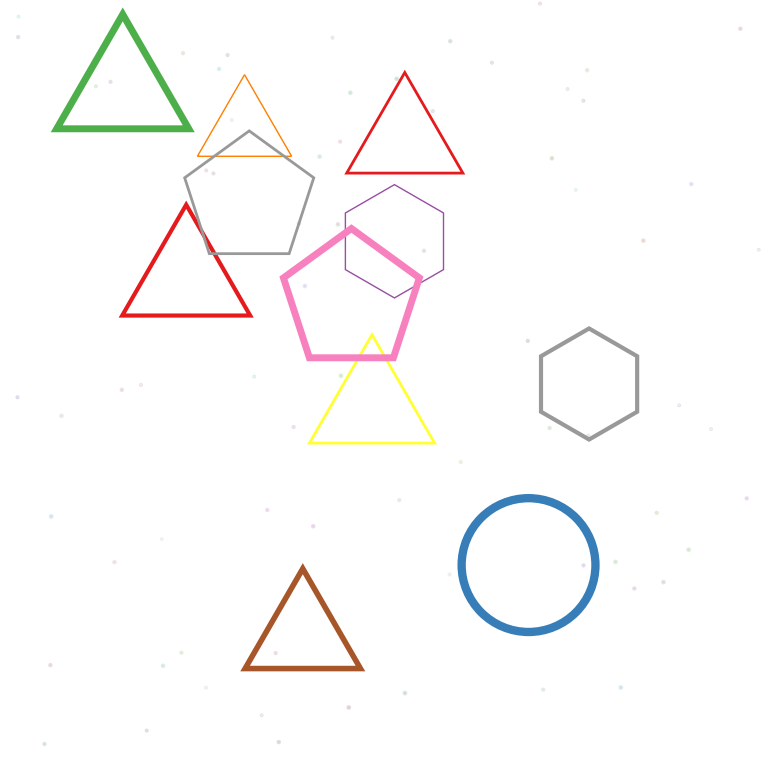[{"shape": "triangle", "thickness": 1.5, "radius": 0.48, "center": [0.242, 0.638]}, {"shape": "triangle", "thickness": 1, "radius": 0.44, "center": [0.526, 0.819]}, {"shape": "circle", "thickness": 3, "radius": 0.43, "center": [0.686, 0.266]}, {"shape": "triangle", "thickness": 2.5, "radius": 0.5, "center": [0.159, 0.882]}, {"shape": "hexagon", "thickness": 0.5, "radius": 0.37, "center": [0.512, 0.687]}, {"shape": "triangle", "thickness": 0.5, "radius": 0.35, "center": [0.318, 0.832]}, {"shape": "triangle", "thickness": 1, "radius": 0.47, "center": [0.483, 0.472]}, {"shape": "triangle", "thickness": 2, "radius": 0.43, "center": [0.393, 0.175]}, {"shape": "pentagon", "thickness": 2.5, "radius": 0.46, "center": [0.456, 0.61]}, {"shape": "pentagon", "thickness": 1, "radius": 0.44, "center": [0.324, 0.742]}, {"shape": "hexagon", "thickness": 1.5, "radius": 0.36, "center": [0.765, 0.501]}]